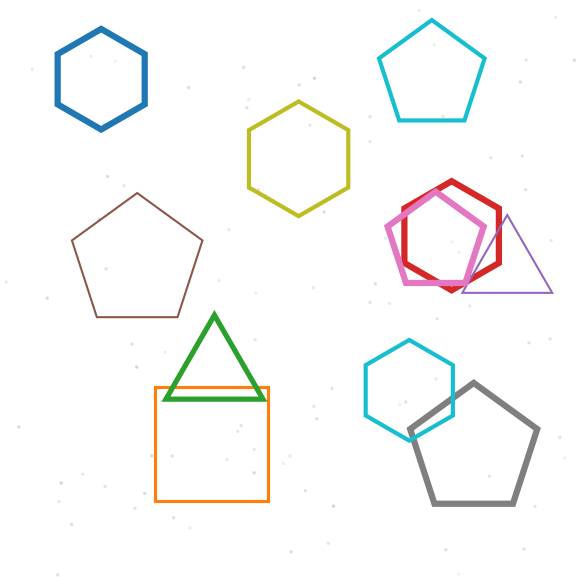[{"shape": "hexagon", "thickness": 3, "radius": 0.44, "center": [0.175, 0.862]}, {"shape": "square", "thickness": 1.5, "radius": 0.49, "center": [0.367, 0.23]}, {"shape": "triangle", "thickness": 2.5, "radius": 0.49, "center": [0.371, 0.356]}, {"shape": "hexagon", "thickness": 3, "radius": 0.47, "center": [0.782, 0.591]}, {"shape": "triangle", "thickness": 1, "radius": 0.45, "center": [0.878, 0.537]}, {"shape": "pentagon", "thickness": 1, "radius": 0.59, "center": [0.238, 0.546]}, {"shape": "pentagon", "thickness": 3, "radius": 0.44, "center": [0.754, 0.58]}, {"shape": "pentagon", "thickness": 3, "radius": 0.58, "center": [0.82, 0.22]}, {"shape": "hexagon", "thickness": 2, "radius": 0.5, "center": [0.517, 0.724]}, {"shape": "hexagon", "thickness": 2, "radius": 0.44, "center": [0.709, 0.323]}, {"shape": "pentagon", "thickness": 2, "radius": 0.48, "center": [0.748, 0.868]}]